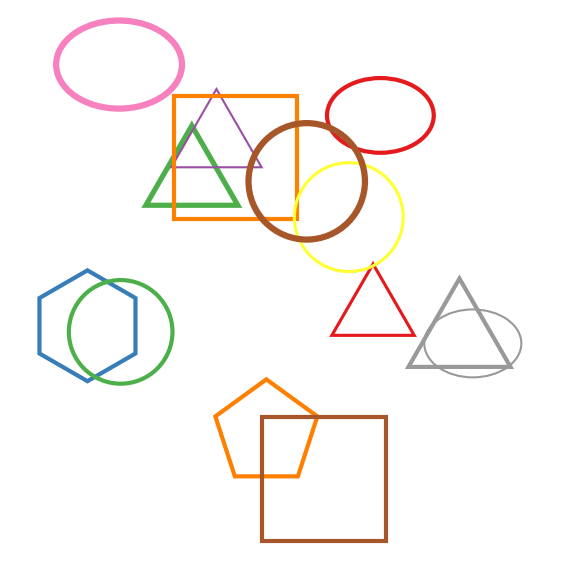[{"shape": "oval", "thickness": 2, "radius": 0.46, "center": [0.659, 0.799]}, {"shape": "triangle", "thickness": 1.5, "radius": 0.41, "center": [0.646, 0.46]}, {"shape": "hexagon", "thickness": 2, "radius": 0.48, "center": [0.151, 0.435]}, {"shape": "circle", "thickness": 2, "radius": 0.45, "center": [0.209, 0.424]}, {"shape": "triangle", "thickness": 2.5, "radius": 0.46, "center": [0.332, 0.69]}, {"shape": "triangle", "thickness": 1, "radius": 0.45, "center": [0.375, 0.755]}, {"shape": "pentagon", "thickness": 2, "radius": 0.46, "center": [0.461, 0.249]}, {"shape": "square", "thickness": 2, "radius": 0.53, "center": [0.408, 0.726]}, {"shape": "circle", "thickness": 1.5, "radius": 0.47, "center": [0.604, 0.623]}, {"shape": "square", "thickness": 2, "radius": 0.54, "center": [0.561, 0.169]}, {"shape": "circle", "thickness": 3, "radius": 0.5, "center": [0.531, 0.685]}, {"shape": "oval", "thickness": 3, "radius": 0.54, "center": [0.206, 0.887]}, {"shape": "triangle", "thickness": 2, "radius": 0.51, "center": [0.796, 0.415]}, {"shape": "oval", "thickness": 1, "radius": 0.42, "center": [0.819, 0.405]}]